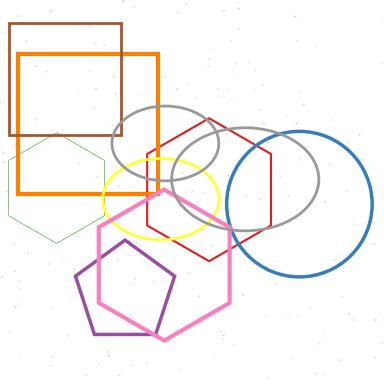[{"shape": "hexagon", "thickness": 1.5, "radius": 0.93, "center": [0.543, 0.507]}, {"shape": "circle", "thickness": 2.5, "radius": 0.94, "center": [0.778, 0.47]}, {"shape": "hexagon", "thickness": 0.5, "radius": 0.72, "center": [0.147, 0.511]}, {"shape": "pentagon", "thickness": 2.5, "radius": 0.68, "center": [0.325, 0.241]}, {"shape": "square", "thickness": 3, "radius": 0.91, "center": [0.229, 0.678]}, {"shape": "oval", "thickness": 2, "radius": 0.76, "center": [0.418, 0.483]}, {"shape": "square", "thickness": 2, "radius": 0.73, "center": [0.169, 0.794]}, {"shape": "hexagon", "thickness": 3, "radius": 0.98, "center": [0.427, 0.311]}, {"shape": "oval", "thickness": 2, "radius": 0.96, "center": [0.637, 0.534]}, {"shape": "oval", "thickness": 2, "radius": 0.69, "center": [0.43, 0.627]}]